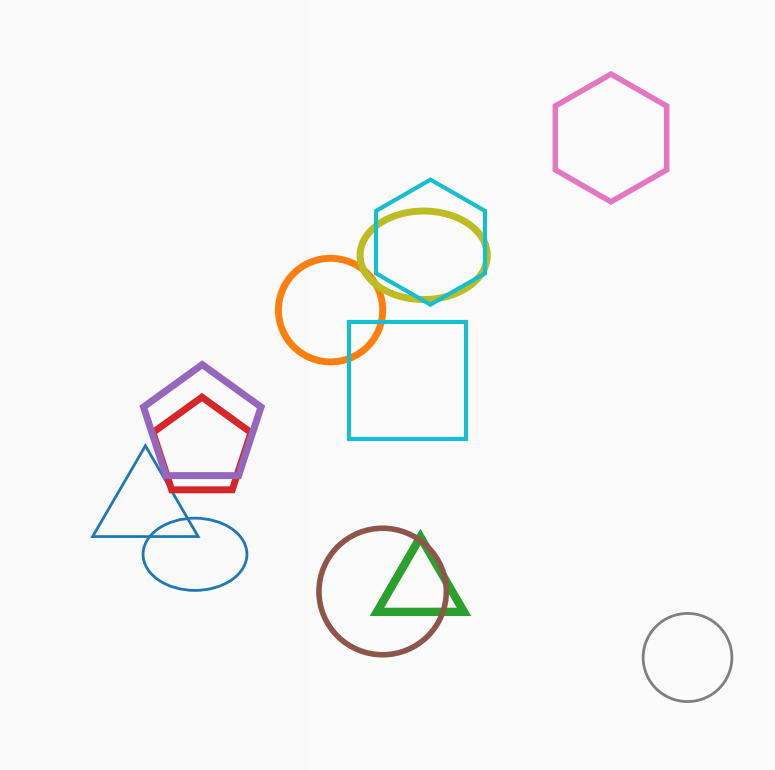[{"shape": "oval", "thickness": 1, "radius": 0.34, "center": [0.252, 0.28]}, {"shape": "triangle", "thickness": 1, "radius": 0.39, "center": [0.188, 0.342]}, {"shape": "circle", "thickness": 2.5, "radius": 0.34, "center": [0.427, 0.597]}, {"shape": "triangle", "thickness": 3, "radius": 0.32, "center": [0.543, 0.238]}, {"shape": "pentagon", "thickness": 2.5, "radius": 0.33, "center": [0.261, 0.418]}, {"shape": "pentagon", "thickness": 2.5, "radius": 0.4, "center": [0.261, 0.447]}, {"shape": "circle", "thickness": 2, "radius": 0.41, "center": [0.494, 0.232]}, {"shape": "hexagon", "thickness": 2, "radius": 0.41, "center": [0.788, 0.821]}, {"shape": "circle", "thickness": 1, "radius": 0.29, "center": [0.887, 0.146]}, {"shape": "oval", "thickness": 2.5, "radius": 0.41, "center": [0.547, 0.668]}, {"shape": "square", "thickness": 1.5, "radius": 0.38, "center": [0.526, 0.506]}, {"shape": "hexagon", "thickness": 1.5, "radius": 0.41, "center": [0.555, 0.686]}]